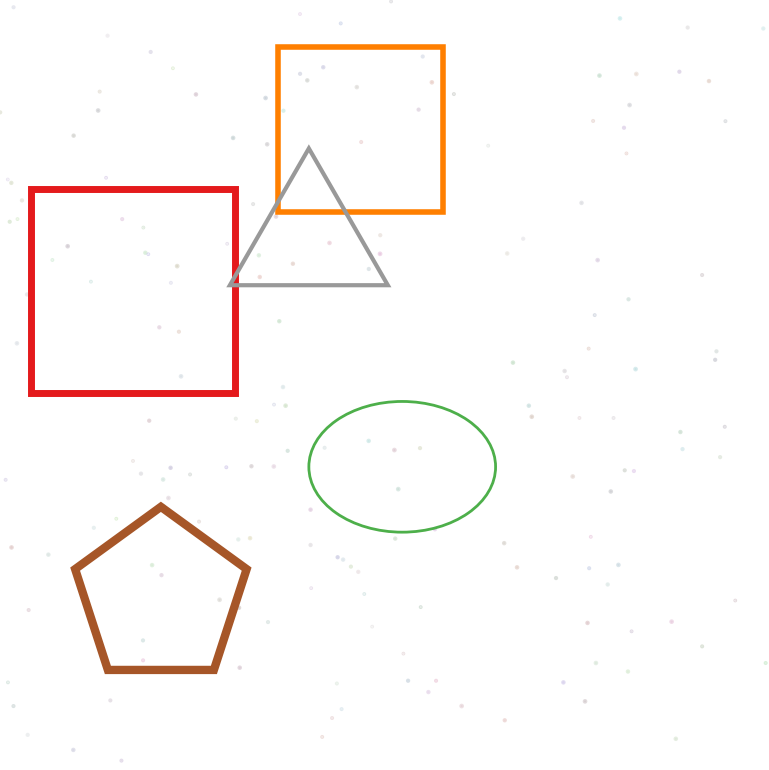[{"shape": "square", "thickness": 2.5, "radius": 0.66, "center": [0.172, 0.622]}, {"shape": "oval", "thickness": 1, "radius": 0.61, "center": [0.522, 0.394]}, {"shape": "square", "thickness": 2, "radius": 0.54, "center": [0.468, 0.832]}, {"shape": "pentagon", "thickness": 3, "radius": 0.59, "center": [0.209, 0.225]}, {"shape": "triangle", "thickness": 1.5, "radius": 0.59, "center": [0.401, 0.689]}]